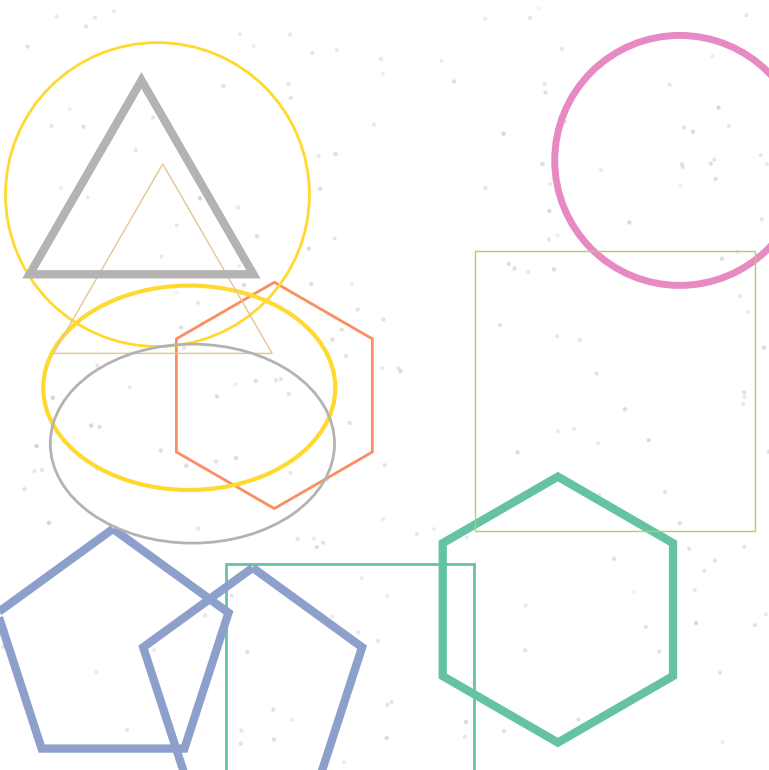[{"shape": "hexagon", "thickness": 3, "radius": 0.86, "center": [0.725, 0.208]}, {"shape": "square", "thickness": 1, "radius": 0.81, "center": [0.455, 0.106]}, {"shape": "hexagon", "thickness": 1, "radius": 0.73, "center": [0.356, 0.486]}, {"shape": "pentagon", "thickness": 3, "radius": 0.79, "center": [0.147, 0.155]}, {"shape": "pentagon", "thickness": 3, "radius": 0.75, "center": [0.328, 0.113]}, {"shape": "circle", "thickness": 2.5, "radius": 0.81, "center": [0.883, 0.792]}, {"shape": "square", "thickness": 0.5, "radius": 0.91, "center": [0.798, 0.493]}, {"shape": "oval", "thickness": 1.5, "radius": 0.95, "center": [0.246, 0.496]}, {"shape": "circle", "thickness": 1, "radius": 0.99, "center": [0.204, 0.747]}, {"shape": "triangle", "thickness": 0.5, "radius": 0.82, "center": [0.211, 0.623]}, {"shape": "triangle", "thickness": 3, "radius": 0.84, "center": [0.184, 0.728]}, {"shape": "oval", "thickness": 1, "radius": 0.92, "center": [0.25, 0.424]}]